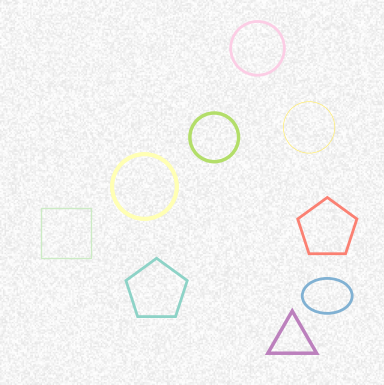[{"shape": "pentagon", "thickness": 2, "radius": 0.42, "center": [0.407, 0.245]}, {"shape": "circle", "thickness": 3, "radius": 0.42, "center": [0.375, 0.516]}, {"shape": "pentagon", "thickness": 2, "radius": 0.4, "center": [0.85, 0.406]}, {"shape": "oval", "thickness": 2, "radius": 0.32, "center": [0.85, 0.232]}, {"shape": "circle", "thickness": 2.5, "radius": 0.32, "center": [0.556, 0.643]}, {"shape": "circle", "thickness": 2, "radius": 0.35, "center": [0.669, 0.874]}, {"shape": "triangle", "thickness": 2.5, "radius": 0.37, "center": [0.759, 0.119]}, {"shape": "square", "thickness": 1, "radius": 0.33, "center": [0.17, 0.395]}, {"shape": "circle", "thickness": 0.5, "radius": 0.33, "center": [0.803, 0.669]}]